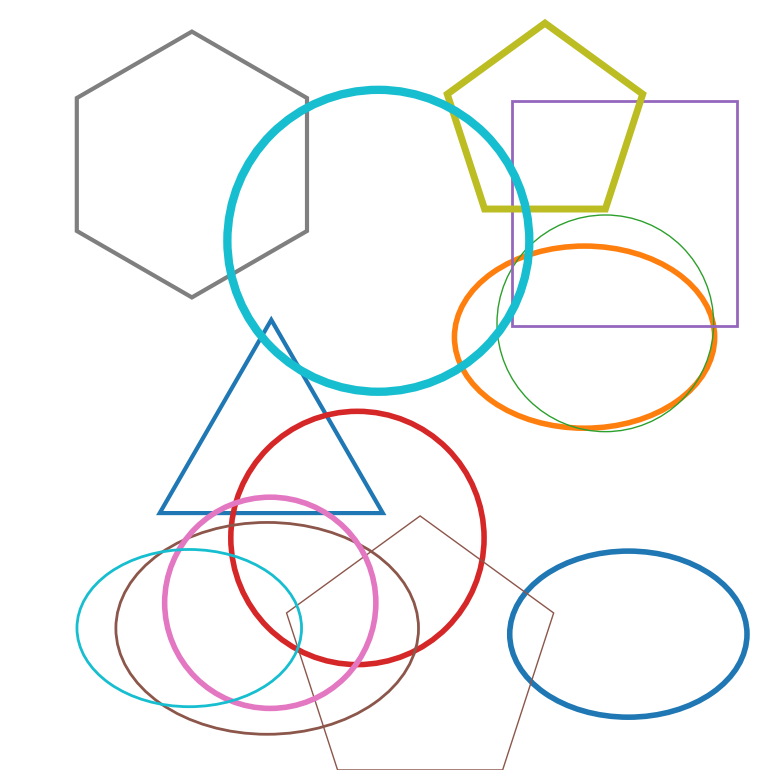[{"shape": "triangle", "thickness": 1.5, "radius": 0.84, "center": [0.352, 0.417]}, {"shape": "oval", "thickness": 2, "radius": 0.77, "center": [0.816, 0.176]}, {"shape": "oval", "thickness": 2, "radius": 0.84, "center": [0.759, 0.562]}, {"shape": "circle", "thickness": 0.5, "radius": 0.7, "center": [0.786, 0.58]}, {"shape": "circle", "thickness": 2, "radius": 0.82, "center": [0.464, 0.301]}, {"shape": "square", "thickness": 1, "radius": 0.73, "center": [0.811, 0.723]}, {"shape": "oval", "thickness": 1, "radius": 0.98, "center": [0.347, 0.184]}, {"shape": "pentagon", "thickness": 0.5, "radius": 0.91, "center": [0.546, 0.148]}, {"shape": "circle", "thickness": 2, "radius": 0.69, "center": [0.351, 0.217]}, {"shape": "hexagon", "thickness": 1.5, "radius": 0.86, "center": [0.249, 0.786]}, {"shape": "pentagon", "thickness": 2.5, "radius": 0.67, "center": [0.708, 0.837]}, {"shape": "circle", "thickness": 3, "radius": 0.98, "center": [0.491, 0.687]}, {"shape": "oval", "thickness": 1, "radius": 0.73, "center": [0.246, 0.184]}]